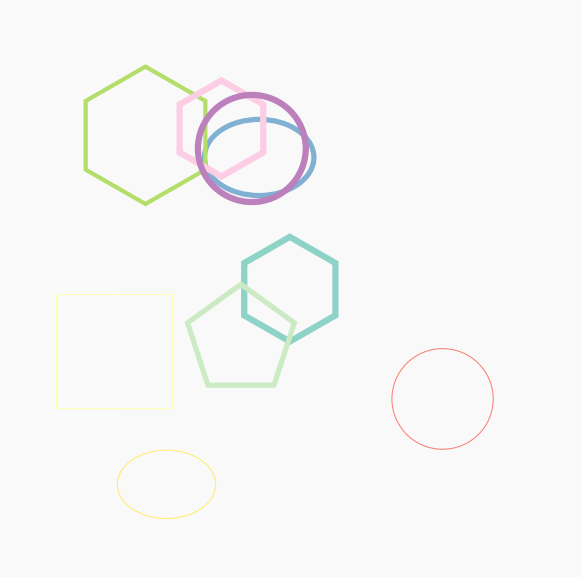[{"shape": "hexagon", "thickness": 3, "radius": 0.45, "center": [0.499, 0.498]}, {"shape": "square", "thickness": 0.5, "radius": 0.5, "center": [0.196, 0.391]}, {"shape": "circle", "thickness": 0.5, "radius": 0.44, "center": [0.761, 0.308]}, {"shape": "oval", "thickness": 2.5, "radius": 0.47, "center": [0.446, 0.726]}, {"shape": "hexagon", "thickness": 2, "radius": 0.59, "center": [0.25, 0.765]}, {"shape": "hexagon", "thickness": 3, "radius": 0.42, "center": [0.381, 0.777]}, {"shape": "circle", "thickness": 3, "radius": 0.46, "center": [0.433, 0.742]}, {"shape": "pentagon", "thickness": 2.5, "radius": 0.48, "center": [0.415, 0.41]}, {"shape": "oval", "thickness": 0.5, "radius": 0.42, "center": [0.286, 0.16]}]